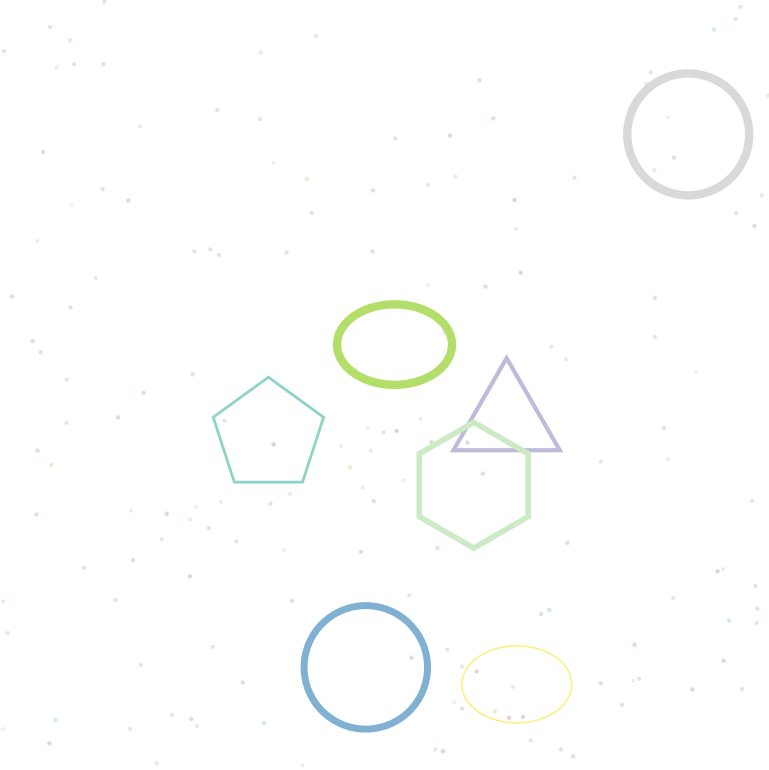[{"shape": "pentagon", "thickness": 1, "radius": 0.38, "center": [0.349, 0.435]}, {"shape": "triangle", "thickness": 1.5, "radius": 0.4, "center": [0.658, 0.455]}, {"shape": "circle", "thickness": 2.5, "radius": 0.4, "center": [0.475, 0.133]}, {"shape": "oval", "thickness": 3, "radius": 0.37, "center": [0.512, 0.552]}, {"shape": "circle", "thickness": 3, "radius": 0.4, "center": [0.894, 0.825]}, {"shape": "hexagon", "thickness": 2, "radius": 0.41, "center": [0.615, 0.37]}, {"shape": "oval", "thickness": 0.5, "radius": 0.36, "center": [0.671, 0.111]}]